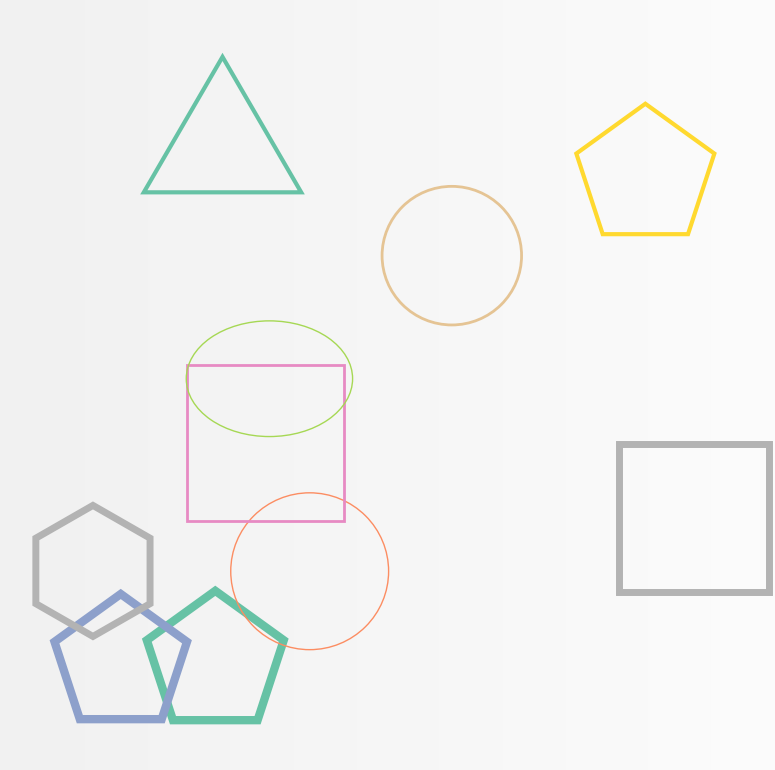[{"shape": "pentagon", "thickness": 3, "radius": 0.46, "center": [0.278, 0.14]}, {"shape": "triangle", "thickness": 1.5, "radius": 0.59, "center": [0.287, 0.809]}, {"shape": "circle", "thickness": 0.5, "radius": 0.51, "center": [0.4, 0.258]}, {"shape": "pentagon", "thickness": 3, "radius": 0.45, "center": [0.156, 0.139]}, {"shape": "square", "thickness": 1, "radius": 0.5, "center": [0.343, 0.425]}, {"shape": "oval", "thickness": 0.5, "radius": 0.54, "center": [0.348, 0.508]}, {"shape": "pentagon", "thickness": 1.5, "radius": 0.47, "center": [0.833, 0.772]}, {"shape": "circle", "thickness": 1, "radius": 0.45, "center": [0.583, 0.668]}, {"shape": "square", "thickness": 2.5, "radius": 0.48, "center": [0.895, 0.328]}, {"shape": "hexagon", "thickness": 2.5, "radius": 0.43, "center": [0.12, 0.259]}]